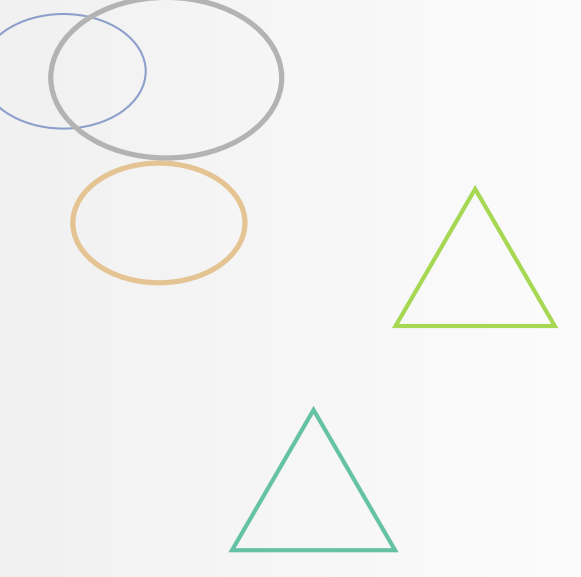[{"shape": "triangle", "thickness": 2, "radius": 0.81, "center": [0.539, 0.127]}, {"shape": "oval", "thickness": 1, "radius": 0.71, "center": [0.109, 0.876]}, {"shape": "triangle", "thickness": 2, "radius": 0.79, "center": [0.817, 0.514]}, {"shape": "oval", "thickness": 2.5, "radius": 0.74, "center": [0.273, 0.613]}, {"shape": "oval", "thickness": 2.5, "radius": 0.99, "center": [0.286, 0.865]}]